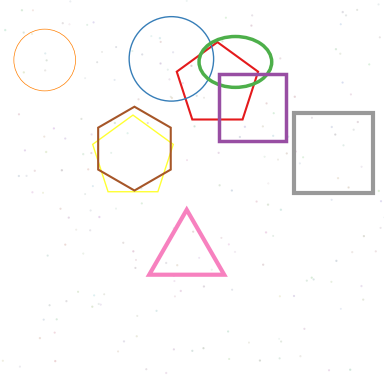[{"shape": "pentagon", "thickness": 1.5, "radius": 0.56, "center": [0.565, 0.779]}, {"shape": "circle", "thickness": 1, "radius": 0.55, "center": [0.445, 0.847]}, {"shape": "oval", "thickness": 2.5, "radius": 0.47, "center": [0.611, 0.839]}, {"shape": "square", "thickness": 2.5, "radius": 0.43, "center": [0.655, 0.72]}, {"shape": "circle", "thickness": 0.5, "radius": 0.4, "center": [0.116, 0.844]}, {"shape": "pentagon", "thickness": 1, "radius": 0.55, "center": [0.345, 0.591]}, {"shape": "hexagon", "thickness": 1.5, "radius": 0.54, "center": [0.349, 0.614]}, {"shape": "triangle", "thickness": 3, "radius": 0.56, "center": [0.485, 0.343]}, {"shape": "square", "thickness": 3, "radius": 0.52, "center": [0.866, 0.603]}]